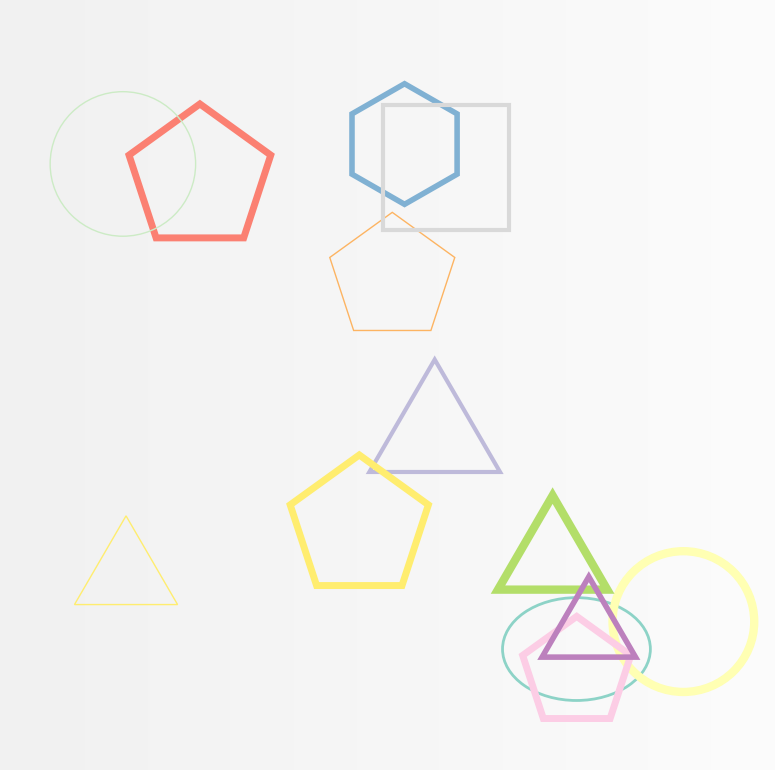[{"shape": "oval", "thickness": 1, "radius": 0.48, "center": [0.744, 0.157]}, {"shape": "circle", "thickness": 3, "radius": 0.46, "center": [0.882, 0.193]}, {"shape": "triangle", "thickness": 1.5, "radius": 0.49, "center": [0.561, 0.436]}, {"shape": "pentagon", "thickness": 2.5, "radius": 0.48, "center": [0.258, 0.769]}, {"shape": "hexagon", "thickness": 2, "radius": 0.39, "center": [0.522, 0.813]}, {"shape": "pentagon", "thickness": 0.5, "radius": 0.42, "center": [0.506, 0.639]}, {"shape": "triangle", "thickness": 3, "radius": 0.41, "center": [0.713, 0.275]}, {"shape": "pentagon", "thickness": 2.5, "radius": 0.37, "center": [0.744, 0.126]}, {"shape": "square", "thickness": 1.5, "radius": 0.4, "center": [0.575, 0.783]}, {"shape": "triangle", "thickness": 2, "radius": 0.35, "center": [0.76, 0.181]}, {"shape": "circle", "thickness": 0.5, "radius": 0.47, "center": [0.159, 0.787]}, {"shape": "pentagon", "thickness": 2.5, "radius": 0.47, "center": [0.464, 0.315]}, {"shape": "triangle", "thickness": 0.5, "radius": 0.38, "center": [0.163, 0.253]}]